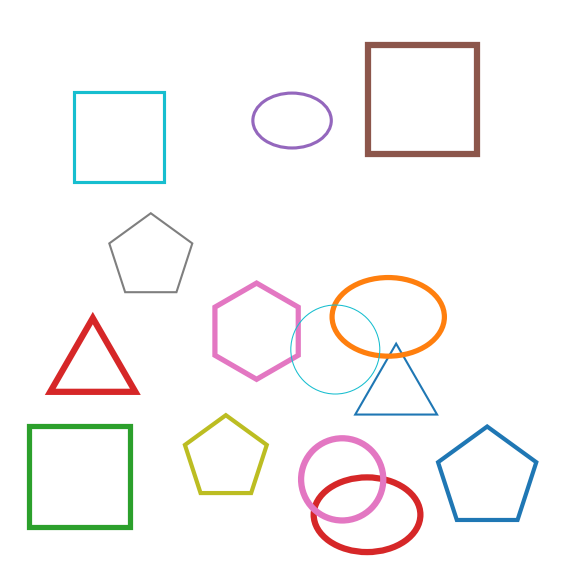[{"shape": "triangle", "thickness": 1, "radius": 0.41, "center": [0.686, 0.322]}, {"shape": "pentagon", "thickness": 2, "radius": 0.45, "center": [0.844, 0.171]}, {"shape": "oval", "thickness": 2.5, "radius": 0.49, "center": [0.672, 0.45]}, {"shape": "square", "thickness": 2.5, "radius": 0.44, "center": [0.137, 0.175]}, {"shape": "triangle", "thickness": 3, "radius": 0.43, "center": [0.161, 0.363]}, {"shape": "oval", "thickness": 3, "radius": 0.46, "center": [0.636, 0.108]}, {"shape": "oval", "thickness": 1.5, "radius": 0.34, "center": [0.506, 0.79]}, {"shape": "square", "thickness": 3, "radius": 0.47, "center": [0.732, 0.826]}, {"shape": "circle", "thickness": 3, "radius": 0.36, "center": [0.593, 0.169]}, {"shape": "hexagon", "thickness": 2.5, "radius": 0.42, "center": [0.444, 0.426]}, {"shape": "pentagon", "thickness": 1, "radius": 0.38, "center": [0.261, 0.554]}, {"shape": "pentagon", "thickness": 2, "radius": 0.37, "center": [0.391, 0.206]}, {"shape": "circle", "thickness": 0.5, "radius": 0.39, "center": [0.581, 0.394]}, {"shape": "square", "thickness": 1.5, "radius": 0.39, "center": [0.206, 0.762]}]